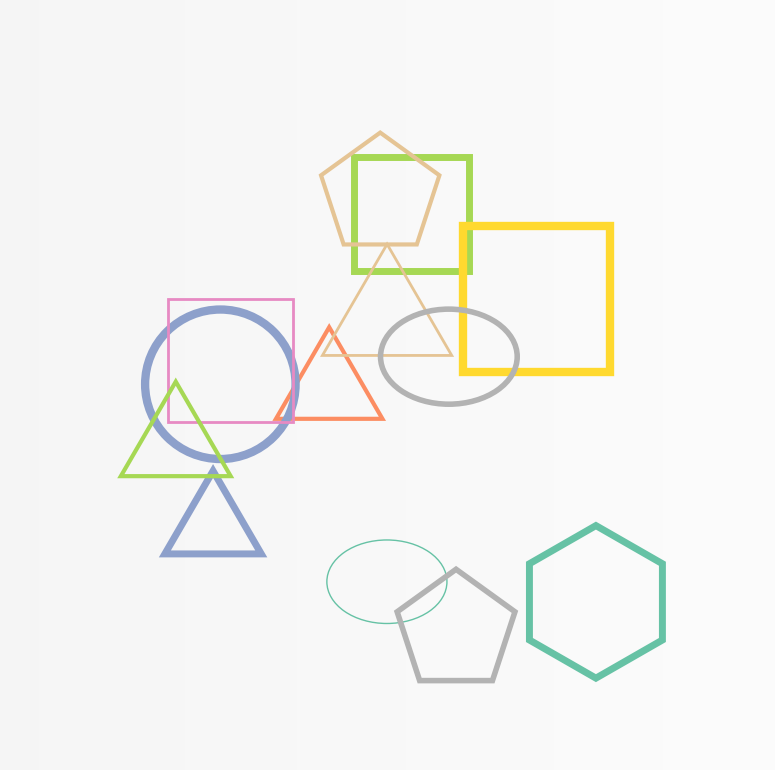[{"shape": "hexagon", "thickness": 2.5, "radius": 0.5, "center": [0.769, 0.218]}, {"shape": "oval", "thickness": 0.5, "radius": 0.39, "center": [0.499, 0.245]}, {"shape": "triangle", "thickness": 1.5, "radius": 0.4, "center": [0.425, 0.496]}, {"shape": "triangle", "thickness": 2.5, "radius": 0.36, "center": [0.275, 0.317]}, {"shape": "circle", "thickness": 3, "radius": 0.49, "center": [0.284, 0.501]}, {"shape": "square", "thickness": 1, "radius": 0.4, "center": [0.297, 0.532]}, {"shape": "square", "thickness": 2.5, "radius": 0.37, "center": [0.53, 0.722]}, {"shape": "triangle", "thickness": 1.5, "radius": 0.41, "center": [0.227, 0.423]}, {"shape": "square", "thickness": 3, "radius": 0.47, "center": [0.692, 0.612]}, {"shape": "triangle", "thickness": 1, "radius": 0.48, "center": [0.499, 0.587]}, {"shape": "pentagon", "thickness": 1.5, "radius": 0.4, "center": [0.491, 0.747]}, {"shape": "oval", "thickness": 2, "radius": 0.44, "center": [0.579, 0.537]}, {"shape": "pentagon", "thickness": 2, "radius": 0.4, "center": [0.588, 0.181]}]